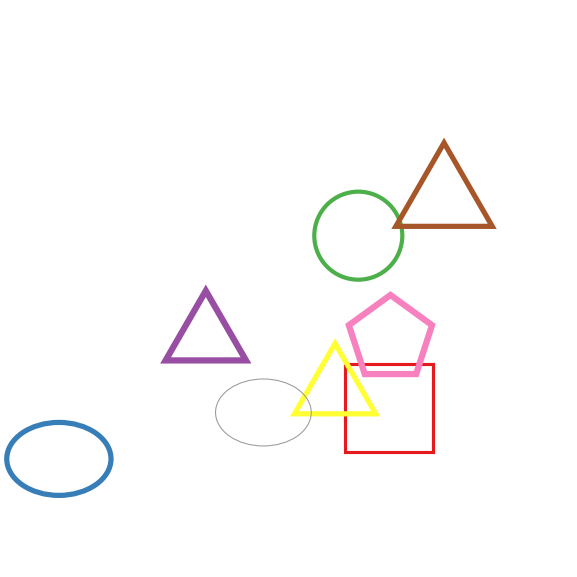[{"shape": "square", "thickness": 1.5, "radius": 0.38, "center": [0.674, 0.292]}, {"shape": "oval", "thickness": 2.5, "radius": 0.45, "center": [0.102, 0.204]}, {"shape": "circle", "thickness": 2, "radius": 0.38, "center": [0.62, 0.591]}, {"shape": "triangle", "thickness": 3, "radius": 0.4, "center": [0.356, 0.415]}, {"shape": "triangle", "thickness": 2.5, "radius": 0.41, "center": [0.58, 0.323]}, {"shape": "triangle", "thickness": 2.5, "radius": 0.48, "center": [0.769, 0.655]}, {"shape": "pentagon", "thickness": 3, "radius": 0.38, "center": [0.676, 0.413]}, {"shape": "oval", "thickness": 0.5, "radius": 0.41, "center": [0.456, 0.285]}]